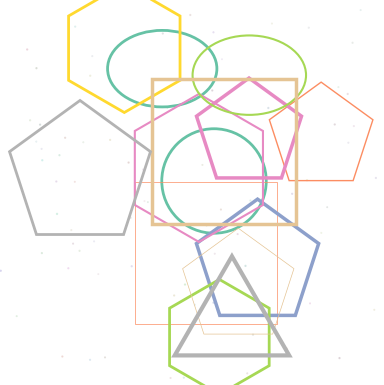[{"shape": "circle", "thickness": 2, "radius": 0.68, "center": [0.556, 0.53]}, {"shape": "oval", "thickness": 2, "radius": 0.71, "center": [0.421, 0.822]}, {"shape": "square", "thickness": 0.5, "radius": 0.92, "center": [0.535, 0.343]}, {"shape": "pentagon", "thickness": 1, "radius": 0.71, "center": [0.834, 0.645]}, {"shape": "pentagon", "thickness": 2.5, "radius": 0.83, "center": [0.669, 0.316]}, {"shape": "pentagon", "thickness": 2.5, "radius": 0.72, "center": [0.647, 0.654]}, {"shape": "hexagon", "thickness": 1.5, "radius": 0.96, "center": [0.517, 0.564]}, {"shape": "hexagon", "thickness": 2, "radius": 0.75, "center": [0.57, 0.125]}, {"shape": "oval", "thickness": 1.5, "radius": 0.74, "center": [0.648, 0.805]}, {"shape": "hexagon", "thickness": 2, "radius": 0.84, "center": [0.323, 0.875]}, {"shape": "pentagon", "thickness": 0.5, "radius": 0.76, "center": [0.619, 0.255]}, {"shape": "square", "thickness": 2.5, "radius": 0.94, "center": [0.581, 0.607]}, {"shape": "pentagon", "thickness": 2, "radius": 0.96, "center": [0.208, 0.547]}, {"shape": "triangle", "thickness": 3, "radius": 0.86, "center": [0.602, 0.163]}]